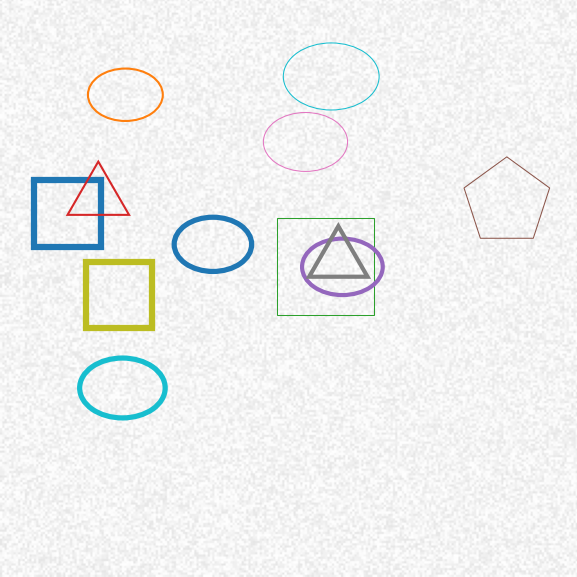[{"shape": "square", "thickness": 3, "radius": 0.29, "center": [0.117, 0.629]}, {"shape": "oval", "thickness": 2.5, "radius": 0.34, "center": [0.369, 0.576]}, {"shape": "oval", "thickness": 1, "radius": 0.32, "center": [0.217, 0.835]}, {"shape": "square", "thickness": 0.5, "radius": 0.42, "center": [0.564, 0.537]}, {"shape": "triangle", "thickness": 1, "radius": 0.31, "center": [0.17, 0.658]}, {"shape": "oval", "thickness": 2, "radius": 0.35, "center": [0.593, 0.537]}, {"shape": "pentagon", "thickness": 0.5, "radius": 0.39, "center": [0.878, 0.65]}, {"shape": "oval", "thickness": 0.5, "radius": 0.36, "center": [0.529, 0.753]}, {"shape": "triangle", "thickness": 2, "radius": 0.29, "center": [0.586, 0.549]}, {"shape": "square", "thickness": 3, "radius": 0.29, "center": [0.206, 0.488]}, {"shape": "oval", "thickness": 0.5, "radius": 0.41, "center": [0.574, 0.867]}, {"shape": "oval", "thickness": 2.5, "radius": 0.37, "center": [0.212, 0.327]}]